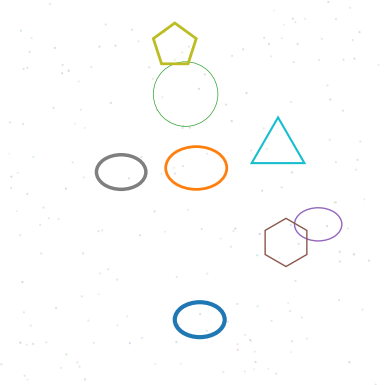[{"shape": "oval", "thickness": 3, "radius": 0.32, "center": [0.519, 0.17]}, {"shape": "oval", "thickness": 2, "radius": 0.4, "center": [0.51, 0.564]}, {"shape": "circle", "thickness": 0.5, "radius": 0.42, "center": [0.482, 0.756]}, {"shape": "oval", "thickness": 1, "radius": 0.31, "center": [0.826, 0.417]}, {"shape": "hexagon", "thickness": 1, "radius": 0.31, "center": [0.743, 0.37]}, {"shape": "oval", "thickness": 2.5, "radius": 0.32, "center": [0.315, 0.553]}, {"shape": "pentagon", "thickness": 2, "radius": 0.29, "center": [0.454, 0.882]}, {"shape": "triangle", "thickness": 1.5, "radius": 0.4, "center": [0.722, 0.616]}]